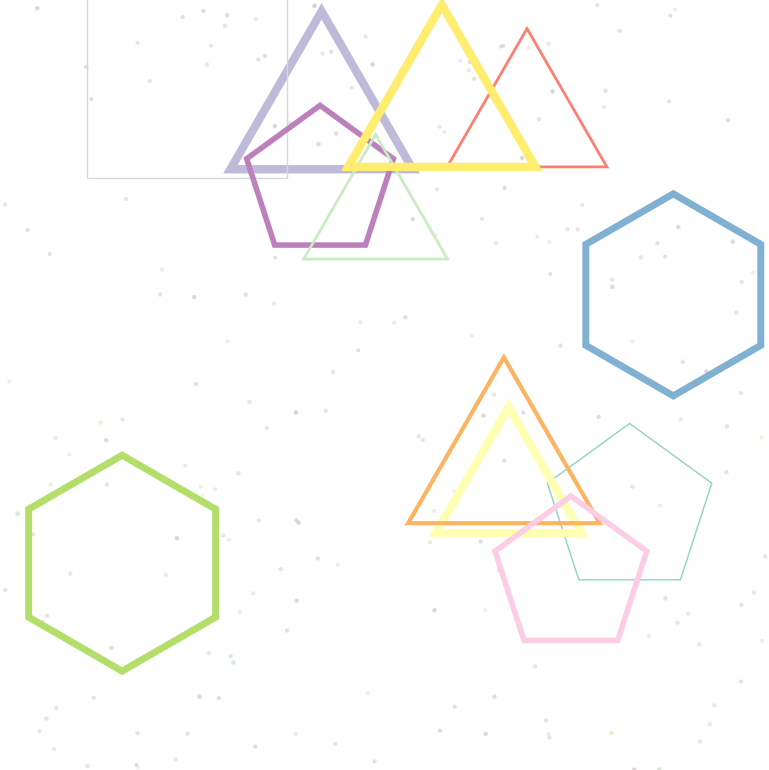[{"shape": "pentagon", "thickness": 0.5, "radius": 0.56, "center": [0.818, 0.338]}, {"shape": "triangle", "thickness": 3, "radius": 0.55, "center": [0.661, 0.362]}, {"shape": "triangle", "thickness": 3, "radius": 0.68, "center": [0.418, 0.849]}, {"shape": "triangle", "thickness": 1, "radius": 0.6, "center": [0.684, 0.843]}, {"shape": "hexagon", "thickness": 2.5, "radius": 0.66, "center": [0.874, 0.617]}, {"shape": "triangle", "thickness": 1.5, "radius": 0.72, "center": [0.654, 0.392]}, {"shape": "hexagon", "thickness": 2.5, "radius": 0.7, "center": [0.159, 0.269]}, {"shape": "pentagon", "thickness": 2, "radius": 0.52, "center": [0.741, 0.252]}, {"shape": "square", "thickness": 0.5, "radius": 0.65, "center": [0.243, 0.898]}, {"shape": "pentagon", "thickness": 2, "radius": 0.5, "center": [0.416, 0.763]}, {"shape": "triangle", "thickness": 1, "radius": 0.54, "center": [0.488, 0.717]}, {"shape": "triangle", "thickness": 3, "radius": 0.7, "center": [0.574, 0.854]}]